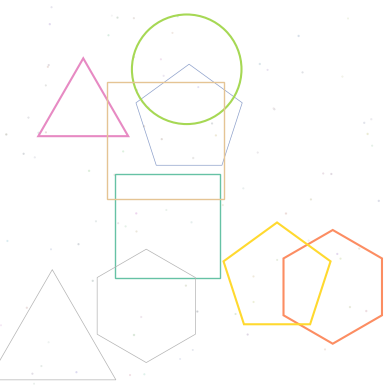[{"shape": "square", "thickness": 1, "radius": 0.68, "center": [0.435, 0.414]}, {"shape": "hexagon", "thickness": 1.5, "radius": 0.74, "center": [0.864, 0.255]}, {"shape": "pentagon", "thickness": 0.5, "radius": 0.73, "center": [0.491, 0.688]}, {"shape": "triangle", "thickness": 1.5, "radius": 0.67, "center": [0.216, 0.714]}, {"shape": "circle", "thickness": 1.5, "radius": 0.71, "center": [0.485, 0.82]}, {"shape": "pentagon", "thickness": 1.5, "radius": 0.73, "center": [0.72, 0.276]}, {"shape": "square", "thickness": 1, "radius": 0.76, "center": [0.43, 0.634]}, {"shape": "triangle", "thickness": 0.5, "radius": 0.95, "center": [0.136, 0.109]}, {"shape": "hexagon", "thickness": 0.5, "radius": 0.74, "center": [0.38, 0.205]}]